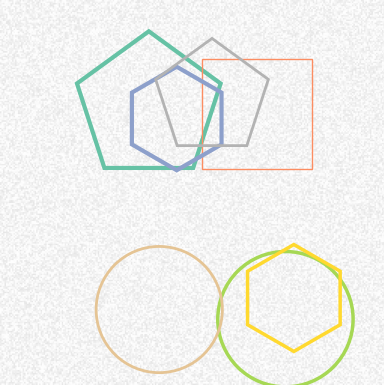[{"shape": "pentagon", "thickness": 3, "radius": 0.98, "center": [0.387, 0.722]}, {"shape": "square", "thickness": 1, "radius": 0.72, "center": [0.668, 0.704]}, {"shape": "hexagon", "thickness": 3, "radius": 0.67, "center": [0.459, 0.692]}, {"shape": "circle", "thickness": 2.5, "radius": 0.88, "center": [0.741, 0.171]}, {"shape": "hexagon", "thickness": 2.5, "radius": 0.69, "center": [0.763, 0.226]}, {"shape": "circle", "thickness": 2, "radius": 0.82, "center": [0.414, 0.196]}, {"shape": "pentagon", "thickness": 2, "radius": 0.77, "center": [0.551, 0.746]}]